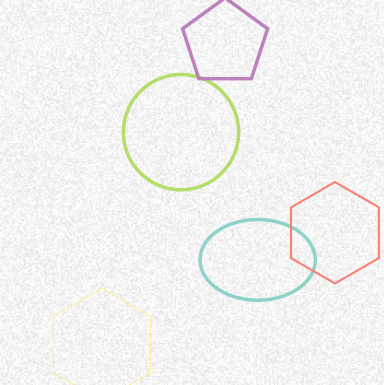[{"shape": "oval", "thickness": 2.5, "radius": 0.75, "center": [0.669, 0.325]}, {"shape": "hexagon", "thickness": 1.5, "radius": 0.66, "center": [0.87, 0.395]}, {"shape": "circle", "thickness": 2.5, "radius": 0.75, "center": [0.47, 0.657]}, {"shape": "pentagon", "thickness": 2.5, "radius": 0.58, "center": [0.585, 0.89]}, {"shape": "hexagon", "thickness": 0.5, "radius": 0.73, "center": [0.265, 0.105]}]